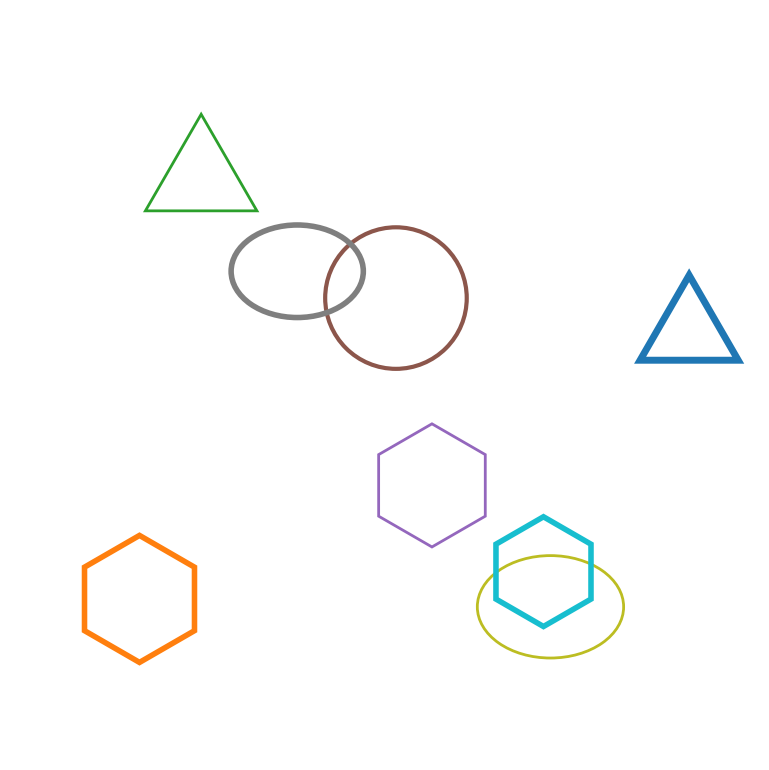[{"shape": "triangle", "thickness": 2.5, "radius": 0.37, "center": [0.895, 0.569]}, {"shape": "hexagon", "thickness": 2, "radius": 0.41, "center": [0.181, 0.222]}, {"shape": "triangle", "thickness": 1, "radius": 0.42, "center": [0.261, 0.768]}, {"shape": "hexagon", "thickness": 1, "radius": 0.4, "center": [0.561, 0.37]}, {"shape": "circle", "thickness": 1.5, "radius": 0.46, "center": [0.514, 0.613]}, {"shape": "oval", "thickness": 2, "radius": 0.43, "center": [0.386, 0.648]}, {"shape": "oval", "thickness": 1, "radius": 0.48, "center": [0.715, 0.212]}, {"shape": "hexagon", "thickness": 2, "radius": 0.36, "center": [0.706, 0.258]}]